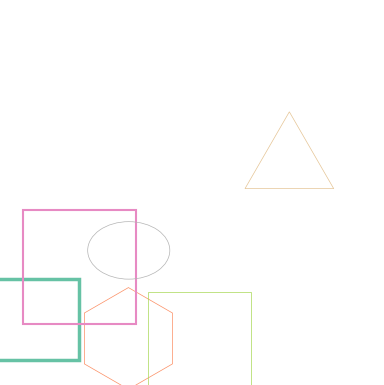[{"shape": "square", "thickness": 2.5, "radius": 0.53, "center": [0.101, 0.17]}, {"shape": "hexagon", "thickness": 0.5, "radius": 0.66, "center": [0.334, 0.121]}, {"shape": "square", "thickness": 1.5, "radius": 0.73, "center": [0.206, 0.307]}, {"shape": "square", "thickness": 0.5, "radius": 0.67, "center": [0.519, 0.109]}, {"shape": "triangle", "thickness": 0.5, "radius": 0.67, "center": [0.752, 0.577]}, {"shape": "oval", "thickness": 0.5, "radius": 0.53, "center": [0.334, 0.35]}]